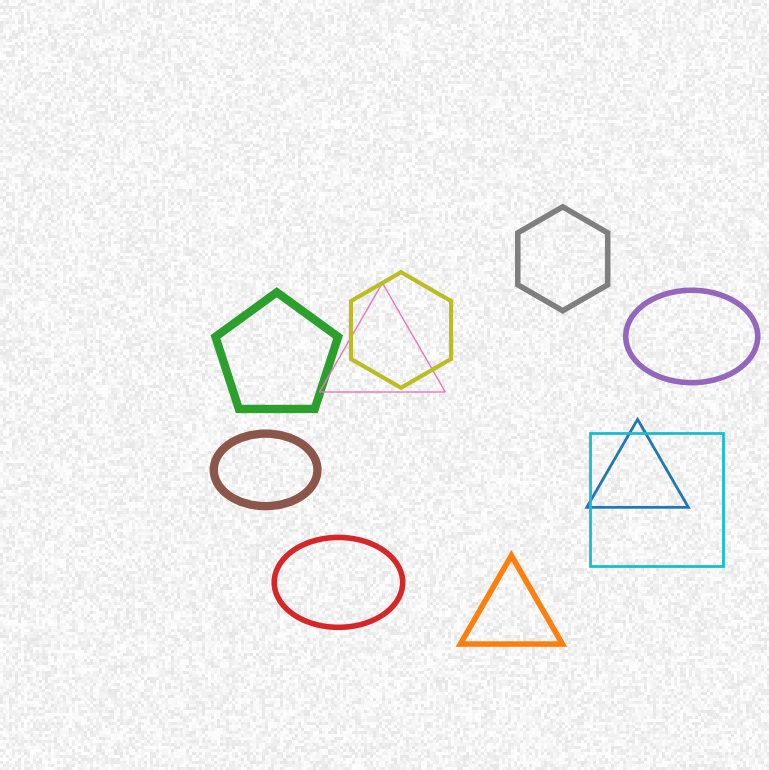[{"shape": "triangle", "thickness": 1, "radius": 0.38, "center": [0.828, 0.379]}, {"shape": "triangle", "thickness": 2, "radius": 0.38, "center": [0.664, 0.202]}, {"shape": "pentagon", "thickness": 3, "radius": 0.42, "center": [0.359, 0.537]}, {"shape": "oval", "thickness": 2, "radius": 0.42, "center": [0.44, 0.244]}, {"shape": "oval", "thickness": 2, "radius": 0.43, "center": [0.898, 0.563]}, {"shape": "oval", "thickness": 3, "radius": 0.34, "center": [0.345, 0.39]}, {"shape": "triangle", "thickness": 0.5, "radius": 0.47, "center": [0.497, 0.538]}, {"shape": "hexagon", "thickness": 2, "radius": 0.34, "center": [0.731, 0.664]}, {"shape": "hexagon", "thickness": 1.5, "radius": 0.38, "center": [0.521, 0.571]}, {"shape": "square", "thickness": 1, "radius": 0.43, "center": [0.852, 0.351]}]